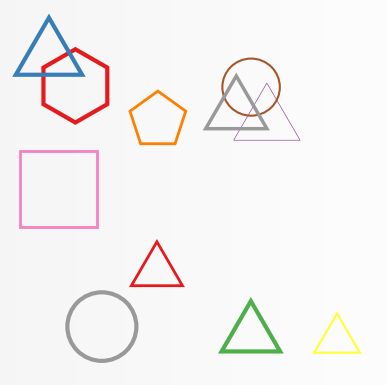[{"shape": "hexagon", "thickness": 3, "radius": 0.48, "center": [0.195, 0.777]}, {"shape": "triangle", "thickness": 2, "radius": 0.38, "center": [0.405, 0.296]}, {"shape": "triangle", "thickness": 3, "radius": 0.49, "center": [0.126, 0.855]}, {"shape": "triangle", "thickness": 3, "radius": 0.44, "center": [0.647, 0.131]}, {"shape": "triangle", "thickness": 0.5, "radius": 0.5, "center": [0.689, 0.685]}, {"shape": "pentagon", "thickness": 2, "radius": 0.38, "center": [0.407, 0.688]}, {"shape": "triangle", "thickness": 1.5, "radius": 0.34, "center": [0.87, 0.118]}, {"shape": "circle", "thickness": 1.5, "radius": 0.37, "center": [0.648, 0.774]}, {"shape": "square", "thickness": 2, "radius": 0.5, "center": [0.151, 0.51]}, {"shape": "triangle", "thickness": 2.5, "radius": 0.46, "center": [0.61, 0.711]}, {"shape": "circle", "thickness": 3, "radius": 0.45, "center": [0.263, 0.152]}]